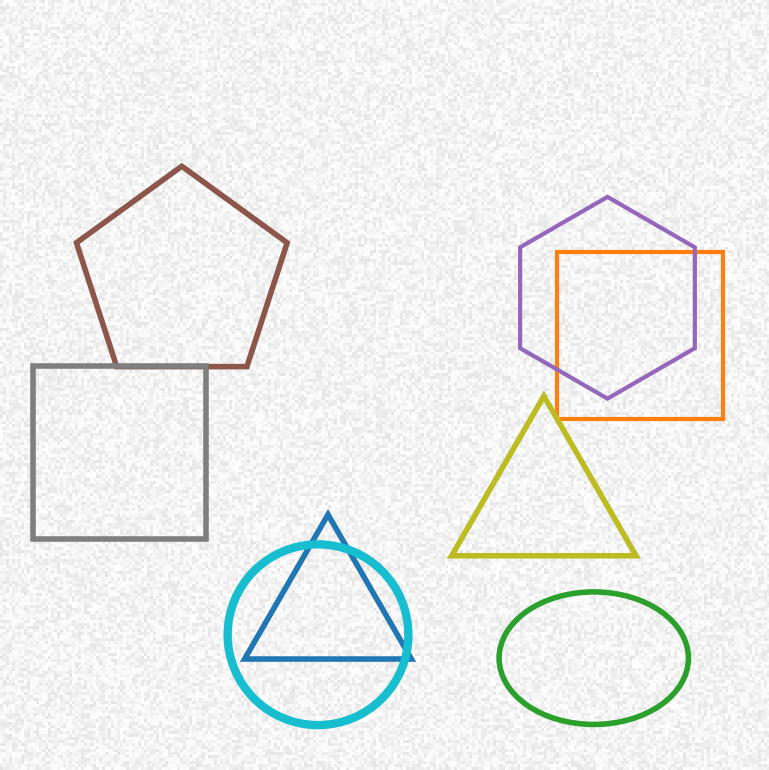[{"shape": "triangle", "thickness": 2, "radius": 0.63, "center": [0.426, 0.207]}, {"shape": "square", "thickness": 1.5, "radius": 0.54, "center": [0.831, 0.564]}, {"shape": "oval", "thickness": 2, "radius": 0.61, "center": [0.771, 0.145]}, {"shape": "hexagon", "thickness": 1.5, "radius": 0.65, "center": [0.789, 0.613]}, {"shape": "pentagon", "thickness": 2, "radius": 0.72, "center": [0.236, 0.64]}, {"shape": "square", "thickness": 2, "radius": 0.56, "center": [0.155, 0.412]}, {"shape": "triangle", "thickness": 2, "radius": 0.69, "center": [0.706, 0.347]}, {"shape": "circle", "thickness": 3, "radius": 0.59, "center": [0.413, 0.176]}]